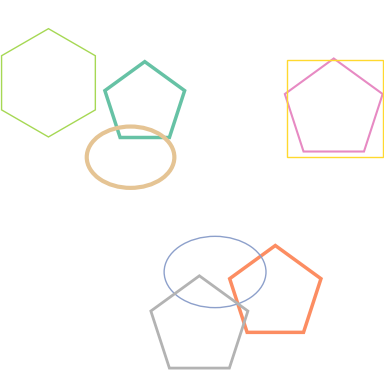[{"shape": "pentagon", "thickness": 2.5, "radius": 0.54, "center": [0.376, 0.731]}, {"shape": "pentagon", "thickness": 2.5, "radius": 0.62, "center": [0.715, 0.238]}, {"shape": "oval", "thickness": 1, "radius": 0.66, "center": [0.559, 0.294]}, {"shape": "pentagon", "thickness": 1.5, "radius": 0.67, "center": [0.867, 0.715]}, {"shape": "hexagon", "thickness": 1, "radius": 0.7, "center": [0.126, 0.785]}, {"shape": "square", "thickness": 1, "radius": 0.63, "center": [0.87, 0.718]}, {"shape": "oval", "thickness": 3, "radius": 0.57, "center": [0.339, 0.592]}, {"shape": "pentagon", "thickness": 2, "radius": 0.66, "center": [0.518, 0.151]}]